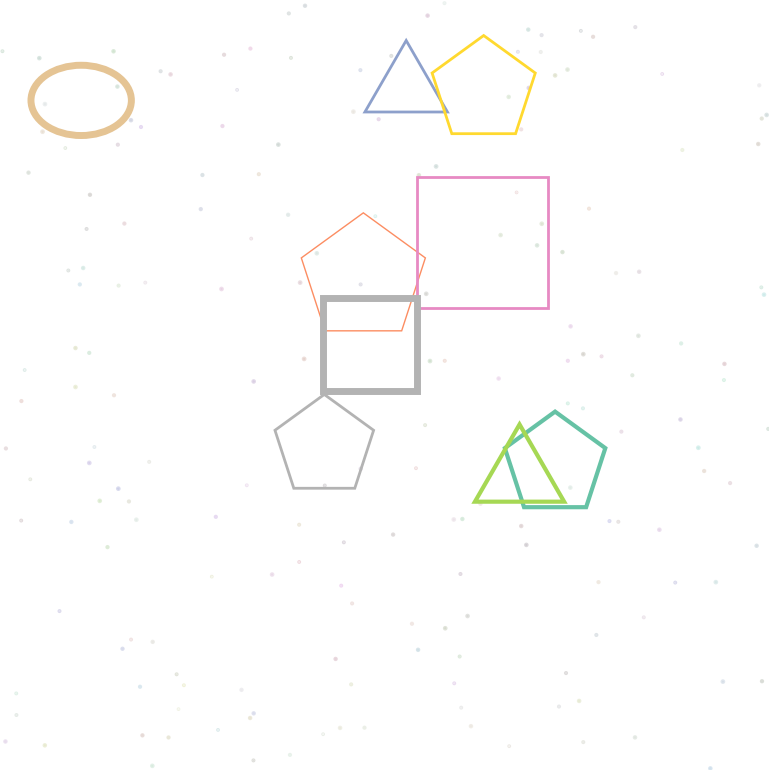[{"shape": "pentagon", "thickness": 1.5, "radius": 0.34, "center": [0.721, 0.397]}, {"shape": "pentagon", "thickness": 0.5, "radius": 0.42, "center": [0.472, 0.639]}, {"shape": "triangle", "thickness": 1, "radius": 0.31, "center": [0.528, 0.886]}, {"shape": "square", "thickness": 1, "radius": 0.43, "center": [0.626, 0.685]}, {"shape": "triangle", "thickness": 1.5, "radius": 0.33, "center": [0.675, 0.382]}, {"shape": "pentagon", "thickness": 1, "radius": 0.35, "center": [0.628, 0.883]}, {"shape": "oval", "thickness": 2.5, "radius": 0.33, "center": [0.105, 0.87]}, {"shape": "square", "thickness": 2.5, "radius": 0.3, "center": [0.48, 0.553]}, {"shape": "pentagon", "thickness": 1, "radius": 0.34, "center": [0.421, 0.42]}]